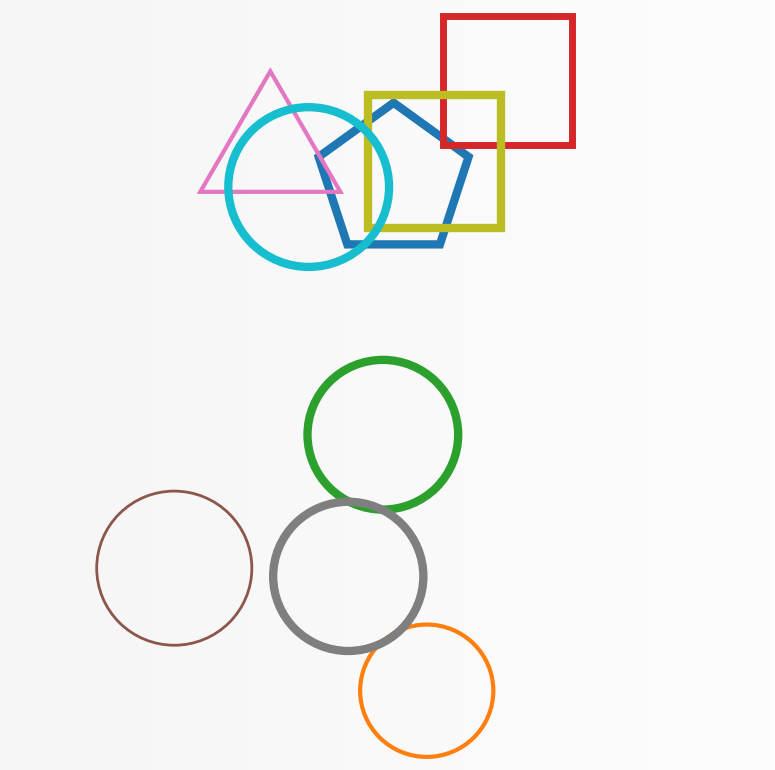[{"shape": "pentagon", "thickness": 3, "radius": 0.51, "center": [0.508, 0.765]}, {"shape": "circle", "thickness": 1.5, "radius": 0.43, "center": [0.551, 0.103]}, {"shape": "circle", "thickness": 3, "radius": 0.49, "center": [0.494, 0.435]}, {"shape": "square", "thickness": 2.5, "radius": 0.42, "center": [0.654, 0.895]}, {"shape": "circle", "thickness": 1, "radius": 0.5, "center": [0.225, 0.262]}, {"shape": "triangle", "thickness": 1.5, "radius": 0.52, "center": [0.349, 0.803]}, {"shape": "circle", "thickness": 3, "radius": 0.48, "center": [0.449, 0.251]}, {"shape": "square", "thickness": 3, "radius": 0.43, "center": [0.561, 0.79]}, {"shape": "circle", "thickness": 3, "radius": 0.52, "center": [0.398, 0.757]}]